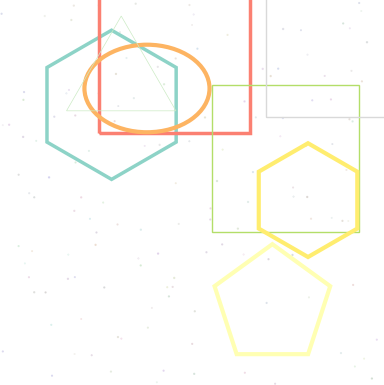[{"shape": "hexagon", "thickness": 2.5, "radius": 0.97, "center": [0.29, 0.728]}, {"shape": "pentagon", "thickness": 3, "radius": 0.79, "center": [0.707, 0.208]}, {"shape": "square", "thickness": 2.5, "radius": 0.98, "center": [0.453, 0.851]}, {"shape": "oval", "thickness": 3, "radius": 0.81, "center": [0.382, 0.77]}, {"shape": "square", "thickness": 1, "radius": 0.95, "center": [0.741, 0.589]}, {"shape": "square", "thickness": 1, "radius": 0.96, "center": [0.884, 0.888]}, {"shape": "triangle", "thickness": 0.5, "radius": 0.82, "center": [0.315, 0.794]}, {"shape": "hexagon", "thickness": 3, "radius": 0.74, "center": [0.8, 0.48]}]